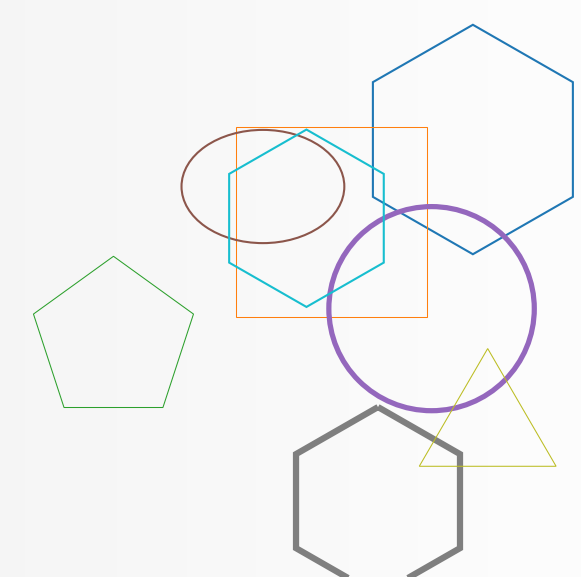[{"shape": "hexagon", "thickness": 1, "radius": 0.99, "center": [0.814, 0.758]}, {"shape": "square", "thickness": 0.5, "radius": 0.82, "center": [0.571, 0.615]}, {"shape": "pentagon", "thickness": 0.5, "radius": 0.72, "center": [0.195, 0.411]}, {"shape": "circle", "thickness": 2.5, "radius": 0.88, "center": [0.742, 0.465]}, {"shape": "oval", "thickness": 1, "radius": 0.7, "center": [0.452, 0.676]}, {"shape": "hexagon", "thickness": 3, "radius": 0.81, "center": [0.65, 0.131]}, {"shape": "triangle", "thickness": 0.5, "radius": 0.68, "center": [0.839, 0.26]}, {"shape": "hexagon", "thickness": 1, "radius": 0.77, "center": [0.527, 0.621]}]